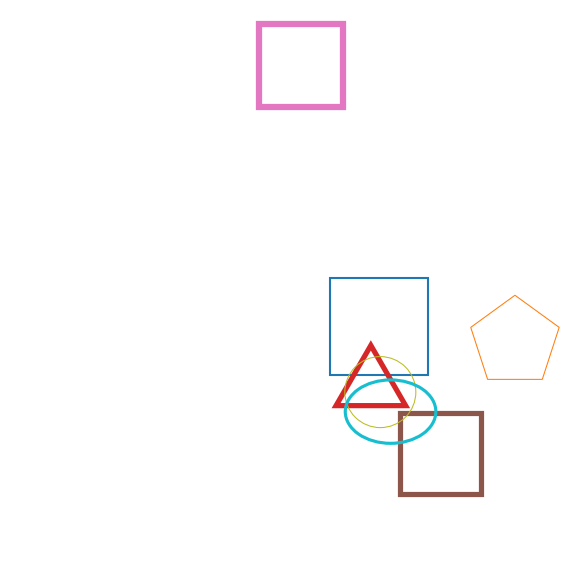[{"shape": "square", "thickness": 1, "radius": 0.42, "center": [0.656, 0.434]}, {"shape": "pentagon", "thickness": 0.5, "radius": 0.4, "center": [0.892, 0.407]}, {"shape": "triangle", "thickness": 2.5, "radius": 0.35, "center": [0.642, 0.331]}, {"shape": "square", "thickness": 2.5, "radius": 0.35, "center": [0.762, 0.214]}, {"shape": "square", "thickness": 3, "radius": 0.36, "center": [0.521, 0.886]}, {"shape": "circle", "thickness": 0.5, "radius": 0.31, "center": [0.659, 0.32]}, {"shape": "oval", "thickness": 1.5, "radius": 0.39, "center": [0.676, 0.286]}]